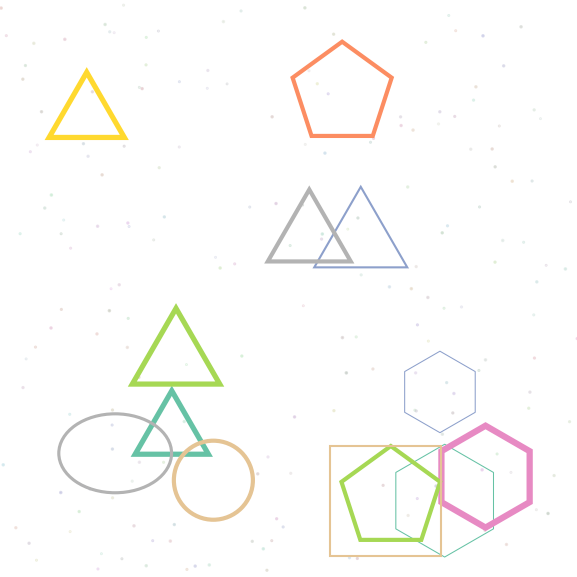[{"shape": "hexagon", "thickness": 0.5, "radius": 0.49, "center": [0.77, 0.132]}, {"shape": "triangle", "thickness": 2.5, "radius": 0.37, "center": [0.297, 0.249]}, {"shape": "pentagon", "thickness": 2, "radius": 0.45, "center": [0.592, 0.837]}, {"shape": "triangle", "thickness": 1, "radius": 0.46, "center": [0.625, 0.583]}, {"shape": "hexagon", "thickness": 0.5, "radius": 0.35, "center": [0.762, 0.32]}, {"shape": "hexagon", "thickness": 3, "radius": 0.44, "center": [0.841, 0.174]}, {"shape": "pentagon", "thickness": 2, "radius": 0.45, "center": [0.677, 0.137]}, {"shape": "triangle", "thickness": 2.5, "radius": 0.44, "center": [0.305, 0.378]}, {"shape": "triangle", "thickness": 2.5, "radius": 0.38, "center": [0.15, 0.799]}, {"shape": "square", "thickness": 1, "radius": 0.48, "center": [0.667, 0.131]}, {"shape": "circle", "thickness": 2, "radius": 0.34, "center": [0.369, 0.168]}, {"shape": "oval", "thickness": 1.5, "radius": 0.49, "center": [0.199, 0.214]}, {"shape": "triangle", "thickness": 2, "radius": 0.41, "center": [0.536, 0.588]}]